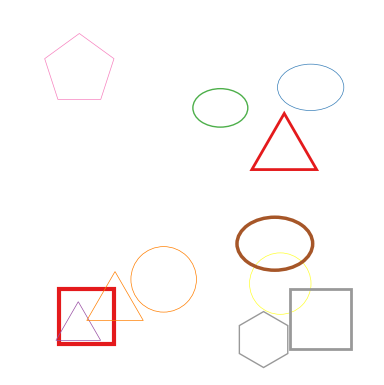[{"shape": "square", "thickness": 3, "radius": 0.36, "center": [0.225, 0.177]}, {"shape": "triangle", "thickness": 2, "radius": 0.49, "center": [0.738, 0.608]}, {"shape": "oval", "thickness": 0.5, "radius": 0.43, "center": [0.807, 0.773]}, {"shape": "oval", "thickness": 1, "radius": 0.36, "center": [0.572, 0.72]}, {"shape": "triangle", "thickness": 0.5, "radius": 0.33, "center": [0.203, 0.149]}, {"shape": "triangle", "thickness": 0.5, "radius": 0.42, "center": [0.299, 0.21]}, {"shape": "circle", "thickness": 0.5, "radius": 0.43, "center": [0.425, 0.274]}, {"shape": "circle", "thickness": 0.5, "radius": 0.4, "center": [0.728, 0.263]}, {"shape": "oval", "thickness": 2.5, "radius": 0.49, "center": [0.714, 0.367]}, {"shape": "pentagon", "thickness": 0.5, "radius": 0.47, "center": [0.206, 0.818]}, {"shape": "hexagon", "thickness": 1, "radius": 0.36, "center": [0.685, 0.118]}, {"shape": "square", "thickness": 2, "radius": 0.39, "center": [0.832, 0.172]}]